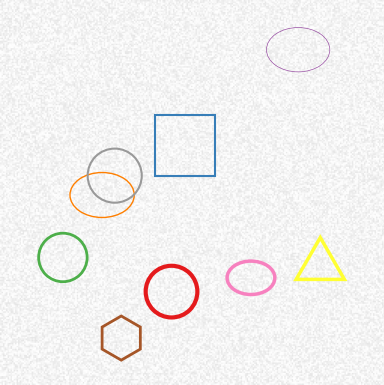[{"shape": "circle", "thickness": 3, "radius": 0.34, "center": [0.446, 0.243]}, {"shape": "square", "thickness": 1.5, "radius": 0.39, "center": [0.48, 0.622]}, {"shape": "circle", "thickness": 2, "radius": 0.32, "center": [0.163, 0.331]}, {"shape": "oval", "thickness": 0.5, "radius": 0.41, "center": [0.774, 0.871]}, {"shape": "oval", "thickness": 1, "radius": 0.42, "center": [0.265, 0.494]}, {"shape": "triangle", "thickness": 2.5, "radius": 0.36, "center": [0.832, 0.31]}, {"shape": "hexagon", "thickness": 2, "radius": 0.29, "center": [0.315, 0.122]}, {"shape": "oval", "thickness": 2.5, "radius": 0.31, "center": [0.652, 0.278]}, {"shape": "circle", "thickness": 1.5, "radius": 0.35, "center": [0.298, 0.544]}]